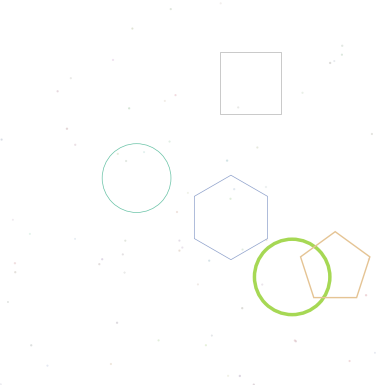[{"shape": "circle", "thickness": 0.5, "radius": 0.45, "center": [0.355, 0.537]}, {"shape": "hexagon", "thickness": 0.5, "radius": 0.55, "center": [0.6, 0.435]}, {"shape": "circle", "thickness": 2.5, "radius": 0.49, "center": [0.759, 0.281]}, {"shape": "pentagon", "thickness": 1, "radius": 0.47, "center": [0.871, 0.304]}, {"shape": "square", "thickness": 0.5, "radius": 0.4, "center": [0.651, 0.785]}]